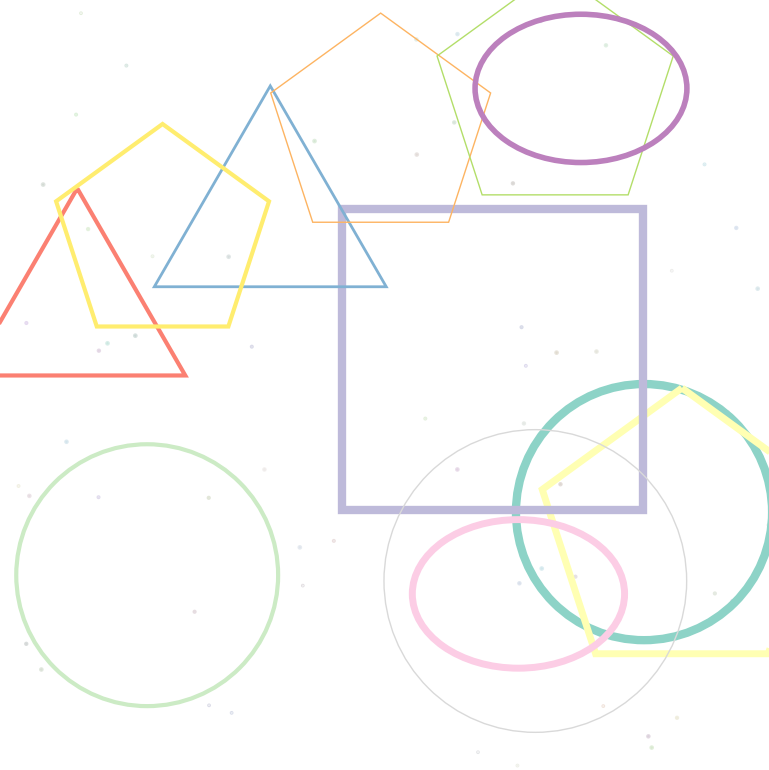[{"shape": "circle", "thickness": 3, "radius": 0.83, "center": [0.836, 0.335]}, {"shape": "pentagon", "thickness": 2.5, "radius": 0.95, "center": [0.886, 0.305]}, {"shape": "square", "thickness": 3, "radius": 0.98, "center": [0.639, 0.533]}, {"shape": "triangle", "thickness": 1.5, "radius": 0.81, "center": [0.1, 0.593]}, {"shape": "triangle", "thickness": 1, "radius": 0.87, "center": [0.351, 0.715]}, {"shape": "pentagon", "thickness": 0.5, "radius": 0.75, "center": [0.494, 0.833]}, {"shape": "pentagon", "thickness": 0.5, "radius": 0.81, "center": [0.721, 0.877]}, {"shape": "oval", "thickness": 2.5, "radius": 0.69, "center": [0.673, 0.229]}, {"shape": "circle", "thickness": 0.5, "radius": 0.98, "center": [0.695, 0.245]}, {"shape": "oval", "thickness": 2, "radius": 0.69, "center": [0.755, 0.885]}, {"shape": "circle", "thickness": 1.5, "radius": 0.85, "center": [0.191, 0.253]}, {"shape": "pentagon", "thickness": 1.5, "radius": 0.73, "center": [0.211, 0.694]}]